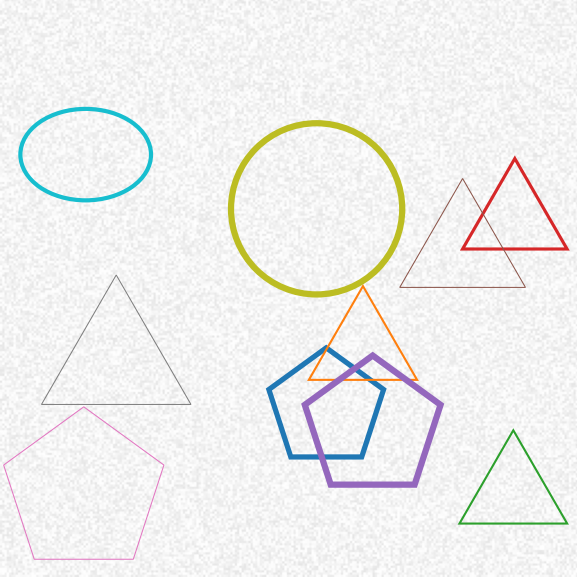[{"shape": "pentagon", "thickness": 2.5, "radius": 0.52, "center": [0.565, 0.292]}, {"shape": "triangle", "thickness": 1, "radius": 0.54, "center": [0.629, 0.395]}, {"shape": "triangle", "thickness": 1, "radius": 0.54, "center": [0.889, 0.146]}, {"shape": "triangle", "thickness": 1.5, "radius": 0.52, "center": [0.891, 0.62]}, {"shape": "pentagon", "thickness": 3, "radius": 0.62, "center": [0.645, 0.26]}, {"shape": "triangle", "thickness": 0.5, "radius": 0.63, "center": [0.801, 0.564]}, {"shape": "pentagon", "thickness": 0.5, "radius": 0.73, "center": [0.145, 0.149]}, {"shape": "triangle", "thickness": 0.5, "radius": 0.75, "center": [0.201, 0.374]}, {"shape": "circle", "thickness": 3, "radius": 0.74, "center": [0.548, 0.638]}, {"shape": "oval", "thickness": 2, "radius": 0.57, "center": [0.148, 0.731]}]